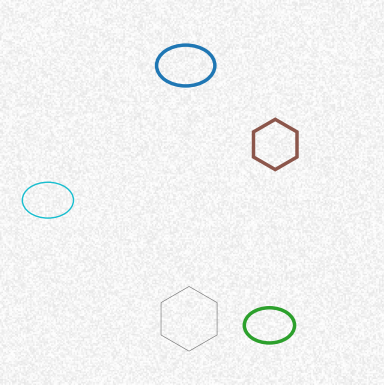[{"shape": "oval", "thickness": 2.5, "radius": 0.38, "center": [0.482, 0.83]}, {"shape": "oval", "thickness": 2.5, "radius": 0.33, "center": [0.7, 0.155]}, {"shape": "hexagon", "thickness": 2.5, "radius": 0.33, "center": [0.715, 0.625]}, {"shape": "hexagon", "thickness": 0.5, "radius": 0.42, "center": [0.491, 0.172]}, {"shape": "oval", "thickness": 1, "radius": 0.33, "center": [0.124, 0.48]}]